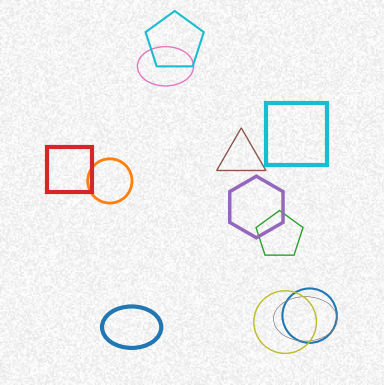[{"shape": "oval", "thickness": 3, "radius": 0.38, "center": [0.342, 0.15]}, {"shape": "circle", "thickness": 1.5, "radius": 0.35, "center": [0.804, 0.18]}, {"shape": "circle", "thickness": 2, "radius": 0.29, "center": [0.285, 0.53]}, {"shape": "pentagon", "thickness": 1, "radius": 0.32, "center": [0.726, 0.389]}, {"shape": "square", "thickness": 3, "radius": 0.29, "center": [0.181, 0.559]}, {"shape": "hexagon", "thickness": 2.5, "radius": 0.4, "center": [0.666, 0.462]}, {"shape": "triangle", "thickness": 1, "radius": 0.37, "center": [0.627, 0.594]}, {"shape": "oval", "thickness": 1, "radius": 0.36, "center": [0.43, 0.828]}, {"shape": "oval", "thickness": 0.5, "radius": 0.41, "center": [0.793, 0.172]}, {"shape": "circle", "thickness": 1, "radius": 0.41, "center": [0.741, 0.163]}, {"shape": "square", "thickness": 3, "radius": 0.4, "center": [0.769, 0.652]}, {"shape": "pentagon", "thickness": 1.5, "radius": 0.4, "center": [0.454, 0.892]}]